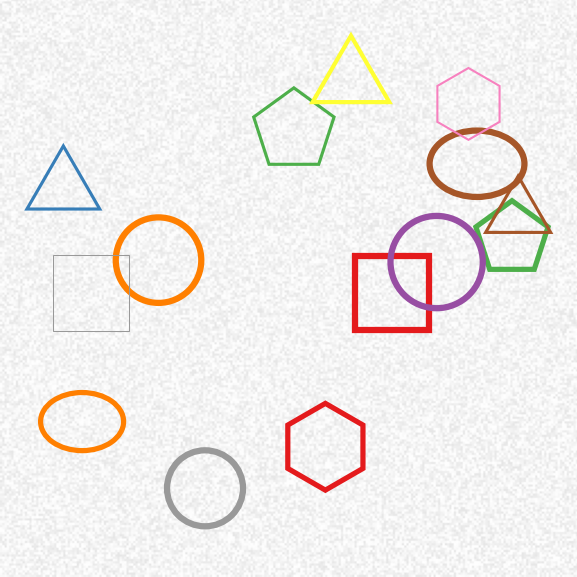[{"shape": "hexagon", "thickness": 2.5, "radius": 0.38, "center": [0.563, 0.226]}, {"shape": "square", "thickness": 3, "radius": 0.32, "center": [0.678, 0.492]}, {"shape": "triangle", "thickness": 1.5, "radius": 0.36, "center": [0.11, 0.674]}, {"shape": "pentagon", "thickness": 1.5, "radius": 0.37, "center": [0.509, 0.774]}, {"shape": "pentagon", "thickness": 2.5, "radius": 0.33, "center": [0.887, 0.586]}, {"shape": "circle", "thickness": 3, "radius": 0.4, "center": [0.756, 0.545]}, {"shape": "oval", "thickness": 2.5, "radius": 0.36, "center": [0.142, 0.269]}, {"shape": "circle", "thickness": 3, "radius": 0.37, "center": [0.274, 0.549]}, {"shape": "triangle", "thickness": 2, "radius": 0.38, "center": [0.608, 0.861]}, {"shape": "oval", "thickness": 3, "radius": 0.41, "center": [0.826, 0.716]}, {"shape": "triangle", "thickness": 1.5, "radius": 0.32, "center": [0.897, 0.629]}, {"shape": "hexagon", "thickness": 1, "radius": 0.31, "center": [0.811, 0.819]}, {"shape": "square", "thickness": 0.5, "radius": 0.33, "center": [0.158, 0.493]}, {"shape": "circle", "thickness": 3, "radius": 0.33, "center": [0.355, 0.154]}]